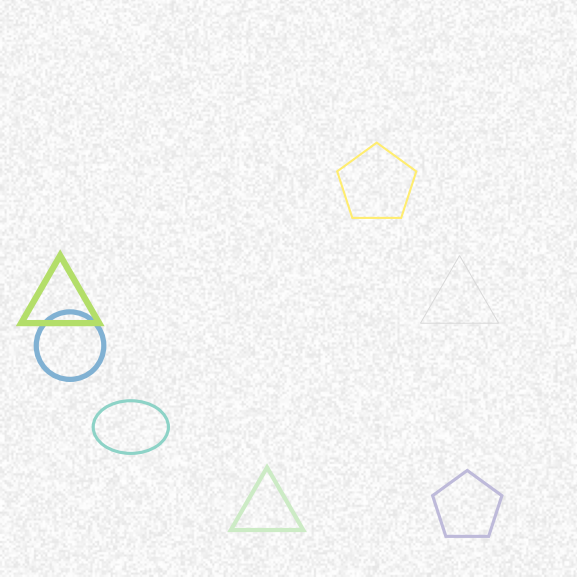[{"shape": "oval", "thickness": 1.5, "radius": 0.33, "center": [0.227, 0.26]}, {"shape": "pentagon", "thickness": 1.5, "radius": 0.32, "center": [0.809, 0.121]}, {"shape": "circle", "thickness": 2.5, "radius": 0.29, "center": [0.121, 0.401]}, {"shape": "triangle", "thickness": 3, "radius": 0.39, "center": [0.104, 0.479]}, {"shape": "triangle", "thickness": 0.5, "radius": 0.39, "center": [0.796, 0.479]}, {"shape": "triangle", "thickness": 2, "radius": 0.36, "center": [0.462, 0.118]}, {"shape": "pentagon", "thickness": 1, "radius": 0.36, "center": [0.652, 0.68]}]